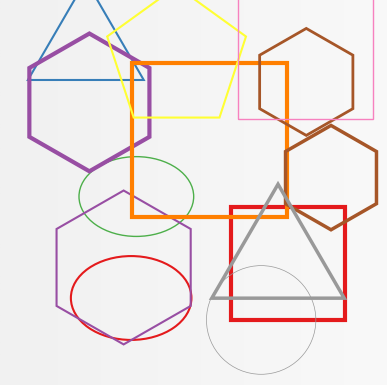[{"shape": "oval", "thickness": 1.5, "radius": 0.78, "center": [0.338, 0.226]}, {"shape": "square", "thickness": 3, "radius": 0.74, "center": [0.743, 0.316]}, {"shape": "triangle", "thickness": 1.5, "radius": 0.86, "center": [0.222, 0.879]}, {"shape": "oval", "thickness": 1, "radius": 0.74, "center": [0.352, 0.49]}, {"shape": "hexagon", "thickness": 3, "radius": 0.89, "center": [0.231, 0.734]}, {"shape": "hexagon", "thickness": 1.5, "radius": 1.0, "center": [0.319, 0.305]}, {"shape": "square", "thickness": 3, "radius": 1.0, "center": [0.541, 0.638]}, {"shape": "pentagon", "thickness": 1.5, "radius": 0.94, "center": [0.456, 0.847]}, {"shape": "hexagon", "thickness": 2, "radius": 0.69, "center": [0.79, 0.787]}, {"shape": "hexagon", "thickness": 2.5, "radius": 0.68, "center": [0.854, 0.539]}, {"shape": "square", "thickness": 1, "radius": 0.87, "center": [0.788, 0.865]}, {"shape": "circle", "thickness": 0.5, "radius": 0.71, "center": [0.674, 0.169]}, {"shape": "triangle", "thickness": 2.5, "radius": 0.99, "center": [0.717, 0.324]}]